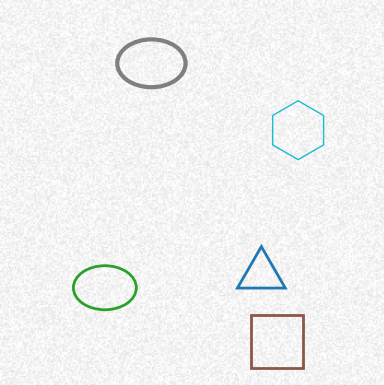[{"shape": "triangle", "thickness": 2, "radius": 0.36, "center": [0.679, 0.288]}, {"shape": "oval", "thickness": 2, "radius": 0.41, "center": [0.272, 0.253]}, {"shape": "square", "thickness": 2, "radius": 0.34, "center": [0.719, 0.113]}, {"shape": "oval", "thickness": 3, "radius": 0.44, "center": [0.393, 0.836]}, {"shape": "hexagon", "thickness": 1, "radius": 0.38, "center": [0.774, 0.662]}]